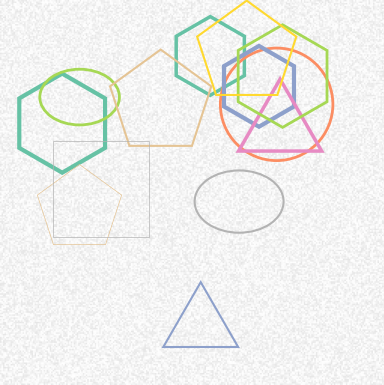[{"shape": "hexagon", "thickness": 3, "radius": 0.64, "center": [0.161, 0.68]}, {"shape": "hexagon", "thickness": 2.5, "radius": 0.51, "center": [0.546, 0.855]}, {"shape": "circle", "thickness": 2, "radius": 0.73, "center": [0.718, 0.729]}, {"shape": "hexagon", "thickness": 3, "radius": 0.52, "center": [0.673, 0.776]}, {"shape": "triangle", "thickness": 1.5, "radius": 0.56, "center": [0.521, 0.155]}, {"shape": "triangle", "thickness": 2.5, "radius": 0.62, "center": [0.728, 0.67]}, {"shape": "hexagon", "thickness": 2, "radius": 0.67, "center": [0.734, 0.802]}, {"shape": "oval", "thickness": 2, "radius": 0.52, "center": [0.207, 0.748]}, {"shape": "pentagon", "thickness": 1.5, "radius": 0.68, "center": [0.641, 0.863]}, {"shape": "pentagon", "thickness": 0.5, "radius": 0.58, "center": [0.206, 0.458]}, {"shape": "pentagon", "thickness": 1.5, "radius": 0.69, "center": [0.417, 0.733]}, {"shape": "oval", "thickness": 1.5, "radius": 0.58, "center": [0.621, 0.476]}, {"shape": "square", "thickness": 0.5, "radius": 0.62, "center": [0.261, 0.509]}]